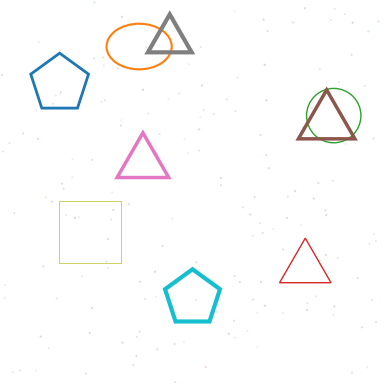[{"shape": "pentagon", "thickness": 2, "radius": 0.39, "center": [0.155, 0.783]}, {"shape": "oval", "thickness": 1.5, "radius": 0.42, "center": [0.361, 0.879]}, {"shape": "circle", "thickness": 1, "radius": 0.35, "center": [0.867, 0.7]}, {"shape": "triangle", "thickness": 1, "radius": 0.39, "center": [0.793, 0.304]}, {"shape": "triangle", "thickness": 2.5, "radius": 0.42, "center": [0.848, 0.682]}, {"shape": "triangle", "thickness": 2.5, "radius": 0.39, "center": [0.371, 0.578]}, {"shape": "triangle", "thickness": 3, "radius": 0.33, "center": [0.441, 0.897]}, {"shape": "square", "thickness": 0.5, "radius": 0.4, "center": [0.234, 0.398]}, {"shape": "pentagon", "thickness": 3, "radius": 0.38, "center": [0.5, 0.226]}]